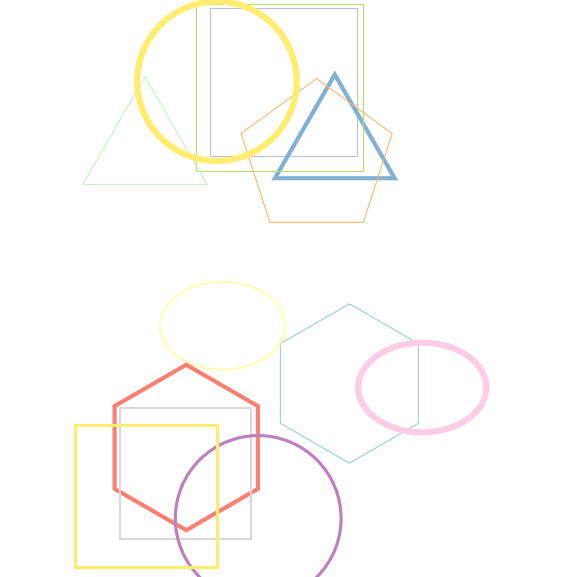[{"shape": "hexagon", "thickness": 0.5, "radius": 0.69, "center": [0.605, 0.335]}, {"shape": "oval", "thickness": 1, "radius": 0.54, "center": [0.385, 0.435]}, {"shape": "square", "thickness": 0.5, "radius": 0.64, "center": [0.491, 0.857]}, {"shape": "hexagon", "thickness": 2, "radius": 0.72, "center": [0.323, 0.224]}, {"shape": "triangle", "thickness": 2, "radius": 0.6, "center": [0.58, 0.75]}, {"shape": "pentagon", "thickness": 0.5, "radius": 0.69, "center": [0.548, 0.725]}, {"shape": "square", "thickness": 0.5, "radius": 0.72, "center": [0.485, 0.848]}, {"shape": "oval", "thickness": 3, "radius": 0.55, "center": [0.731, 0.328]}, {"shape": "square", "thickness": 1, "radius": 0.57, "center": [0.321, 0.179]}, {"shape": "circle", "thickness": 1.5, "radius": 0.72, "center": [0.447, 0.101]}, {"shape": "triangle", "thickness": 0.5, "radius": 0.62, "center": [0.251, 0.742]}, {"shape": "circle", "thickness": 3, "radius": 0.69, "center": [0.376, 0.858]}, {"shape": "square", "thickness": 1.5, "radius": 0.61, "center": [0.253, 0.14]}]